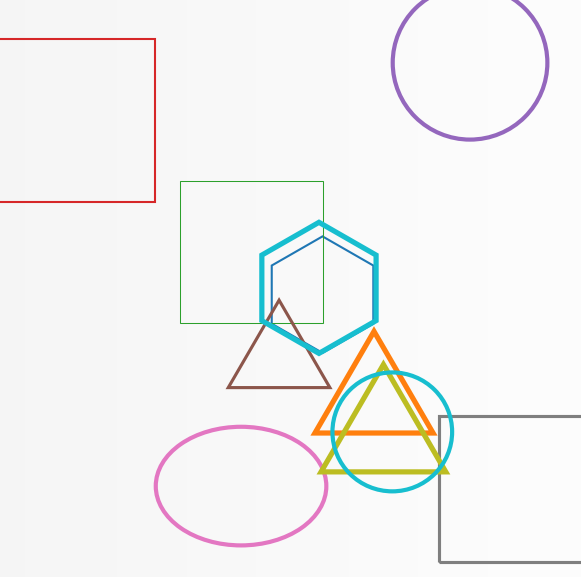[{"shape": "hexagon", "thickness": 1, "radius": 0.5, "center": [0.555, 0.489]}, {"shape": "triangle", "thickness": 2.5, "radius": 0.59, "center": [0.643, 0.308]}, {"shape": "square", "thickness": 0.5, "radius": 0.61, "center": [0.433, 0.563]}, {"shape": "square", "thickness": 1, "radius": 0.7, "center": [0.126, 0.79]}, {"shape": "circle", "thickness": 2, "radius": 0.67, "center": [0.809, 0.89]}, {"shape": "triangle", "thickness": 1.5, "radius": 0.5, "center": [0.48, 0.378]}, {"shape": "oval", "thickness": 2, "radius": 0.73, "center": [0.415, 0.157]}, {"shape": "square", "thickness": 1.5, "radius": 0.63, "center": [0.882, 0.152]}, {"shape": "triangle", "thickness": 2.5, "radius": 0.62, "center": [0.66, 0.244]}, {"shape": "hexagon", "thickness": 2.5, "radius": 0.57, "center": [0.549, 0.501]}, {"shape": "circle", "thickness": 2, "radius": 0.51, "center": [0.675, 0.251]}]